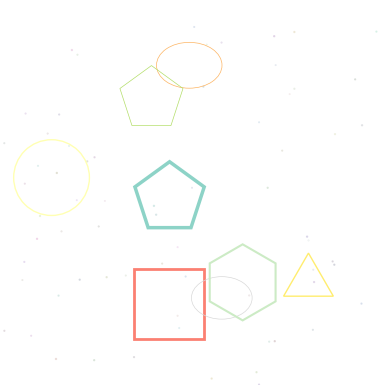[{"shape": "pentagon", "thickness": 2.5, "radius": 0.47, "center": [0.44, 0.485]}, {"shape": "circle", "thickness": 1, "radius": 0.49, "center": [0.134, 0.539]}, {"shape": "square", "thickness": 2, "radius": 0.45, "center": [0.439, 0.21]}, {"shape": "oval", "thickness": 0.5, "radius": 0.43, "center": [0.492, 0.83]}, {"shape": "pentagon", "thickness": 0.5, "radius": 0.43, "center": [0.393, 0.744]}, {"shape": "oval", "thickness": 0.5, "radius": 0.39, "center": [0.576, 0.226]}, {"shape": "hexagon", "thickness": 1.5, "radius": 0.49, "center": [0.63, 0.267]}, {"shape": "triangle", "thickness": 1, "radius": 0.37, "center": [0.801, 0.268]}]